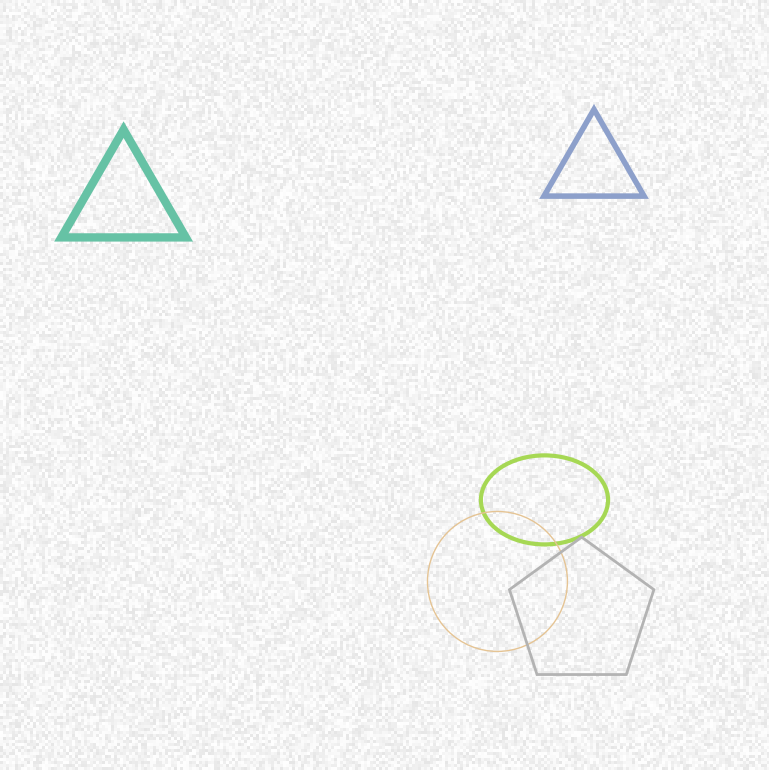[{"shape": "triangle", "thickness": 3, "radius": 0.47, "center": [0.161, 0.738]}, {"shape": "triangle", "thickness": 2, "radius": 0.38, "center": [0.771, 0.783]}, {"shape": "oval", "thickness": 1.5, "radius": 0.41, "center": [0.707, 0.351]}, {"shape": "circle", "thickness": 0.5, "radius": 0.45, "center": [0.646, 0.245]}, {"shape": "pentagon", "thickness": 1, "radius": 0.49, "center": [0.755, 0.204]}]